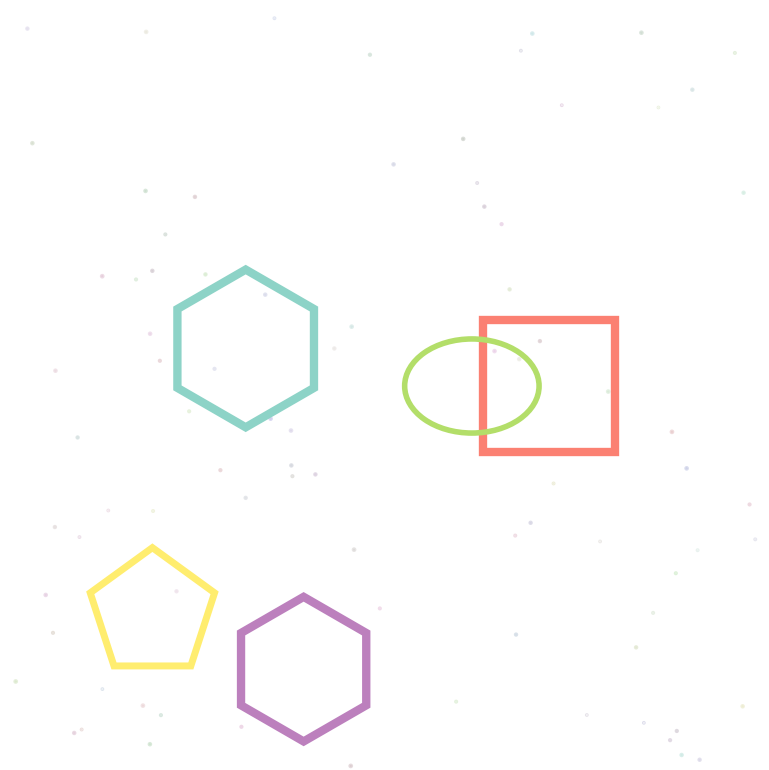[{"shape": "hexagon", "thickness": 3, "radius": 0.51, "center": [0.319, 0.547]}, {"shape": "square", "thickness": 3, "radius": 0.43, "center": [0.713, 0.499]}, {"shape": "oval", "thickness": 2, "radius": 0.44, "center": [0.613, 0.499]}, {"shape": "hexagon", "thickness": 3, "radius": 0.47, "center": [0.394, 0.131]}, {"shape": "pentagon", "thickness": 2.5, "radius": 0.42, "center": [0.198, 0.204]}]